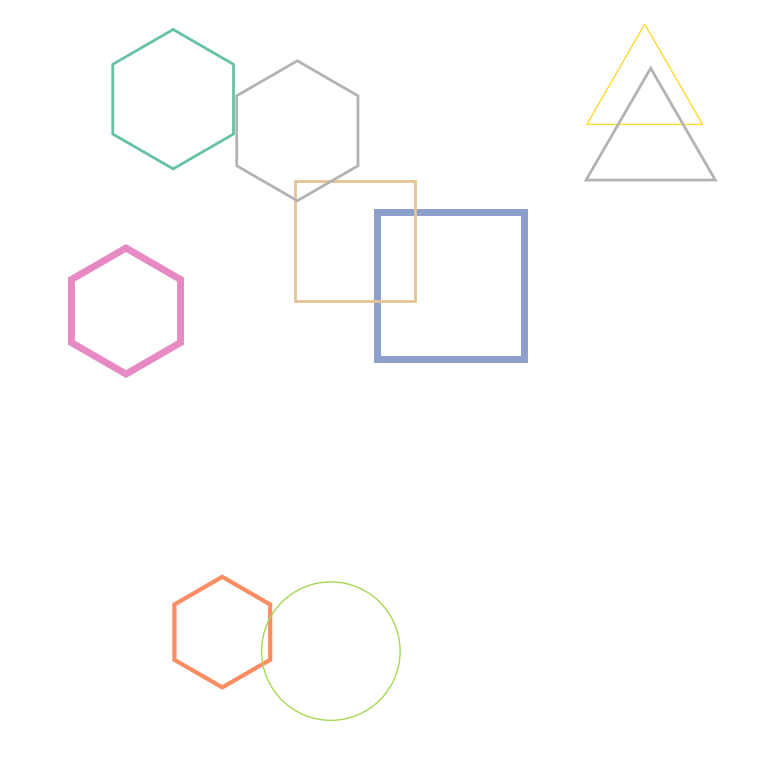[{"shape": "hexagon", "thickness": 1, "radius": 0.45, "center": [0.225, 0.871]}, {"shape": "hexagon", "thickness": 1.5, "radius": 0.36, "center": [0.289, 0.179]}, {"shape": "square", "thickness": 2.5, "radius": 0.48, "center": [0.585, 0.629]}, {"shape": "hexagon", "thickness": 2.5, "radius": 0.41, "center": [0.164, 0.596]}, {"shape": "circle", "thickness": 0.5, "radius": 0.45, "center": [0.43, 0.154]}, {"shape": "triangle", "thickness": 0.5, "radius": 0.43, "center": [0.837, 0.882]}, {"shape": "square", "thickness": 1, "radius": 0.39, "center": [0.461, 0.687]}, {"shape": "hexagon", "thickness": 1, "radius": 0.45, "center": [0.386, 0.83]}, {"shape": "triangle", "thickness": 1, "radius": 0.48, "center": [0.845, 0.815]}]